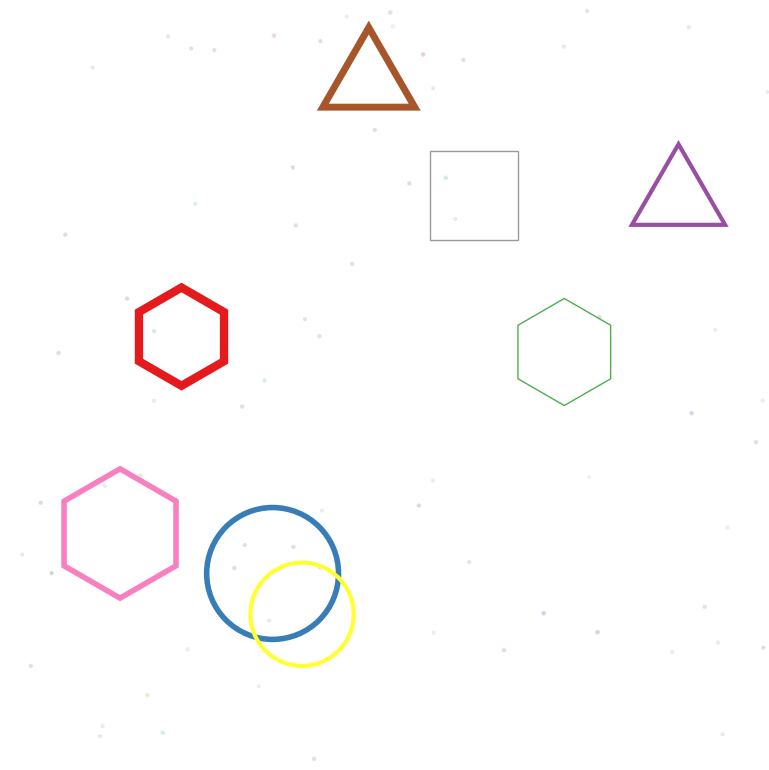[{"shape": "hexagon", "thickness": 3, "radius": 0.32, "center": [0.236, 0.563]}, {"shape": "circle", "thickness": 2, "radius": 0.43, "center": [0.354, 0.255]}, {"shape": "hexagon", "thickness": 0.5, "radius": 0.35, "center": [0.733, 0.543]}, {"shape": "triangle", "thickness": 1.5, "radius": 0.35, "center": [0.881, 0.743]}, {"shape": "circle", "thickness": 1.5, "radius": 0.34, "center": [0.392, 0.202]}, {"shape": "triangle", "thickness": 2.5, "radius": 0.34, "center": [0.479, 0.895]}, {"shape": "hexagon", "thickness": 2, "radius": 0.42, "center": [0.156, 0.307]}, {"shape": "square", "thickness": 0.5, "radius": 0.29, "center": [0.616, 0.746]}]